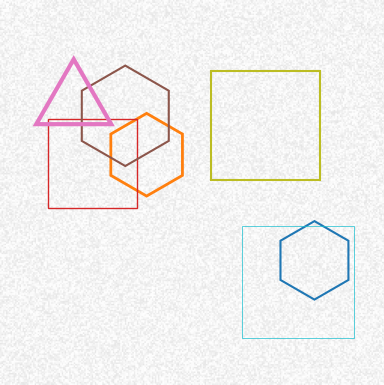[{"shape": "hexagon", "thickness": 1.5, "radius": 0.51, "center": [0.817, 0.324]}, {"shape": "hexagon", "thickness": 2, "radius": 0.54, "center": [0.381, 0.598]}, {"shape": "square", "thickness": 1, "radius": 0.58, "center": [0.24, 0.577]}, {"shape": "hexagon", "thickness": 1.5, "radius": 0.65, "center": [0.325, 0.699]}, {"shape": "triangle", "thickness": 3, "radius": 0.56, "center": [0.192, 0.734]}, {"shape": "square", "thickness": 1.5, "radius": 0.71, "center": [0.69, 0.674]}, {"shape": "square", "thickness": 0.5, "radius": 0.73, "center": [0.774, 0.268]}]